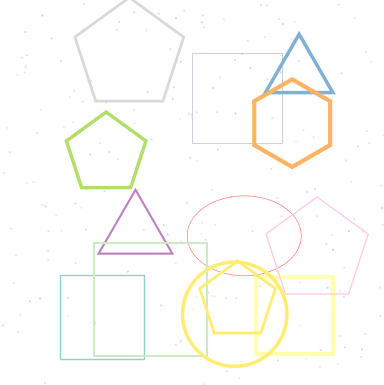[{"shape": "square", "thickness": 1, "radius": 0.55, "center": [0.265, 0.176]}, {"shape": "square", "thickness": 3, "radius": 0.5, "center": [0.766, 0.181]}, {"shape": "square", "thickness": 0.5, "radius": 0.59, "center": [0.615, 0.746]}, {"shape": "oval", "thickness": 0.5, "radius": 0.74, "center": [0.634, 0.388]}, {"shape": "triangle", "thickness": 2.5, "radius": 0.51, "center": [0.777, 0.81]}, {"shape": "hexagon", "thickness": 3, "radius": 0.57, "center": [0.759, 0.68]}, {"shape": "pentagon", "thickness": 2.5, "radius": 0.54, "center": [0.276, 0.6]}, {"shape": "pentagon", "thickness": 1, "radius": 0.7, "center": [0.824, 0.349]}, {"shape": "pentagon", "thickness": 2, "radius": 0.74, "center": [0.336, 0.858]}, {"shape": "triangle", "thickness": 1.5, "radius": 0.55, "center": [0.352, 0.396]}, {"shape": "square", "thickness": 1.5, "radius": 0.74, "center": [0.39, 0.222]}, {"shape": "circle", "thickness": 2.5, "radius": 0.68, "center": [0.61, 0.184]}, {"shape": "pentagon", "thickness": 2, "radius": 0.52, "center": [0.617, 0.219]}]